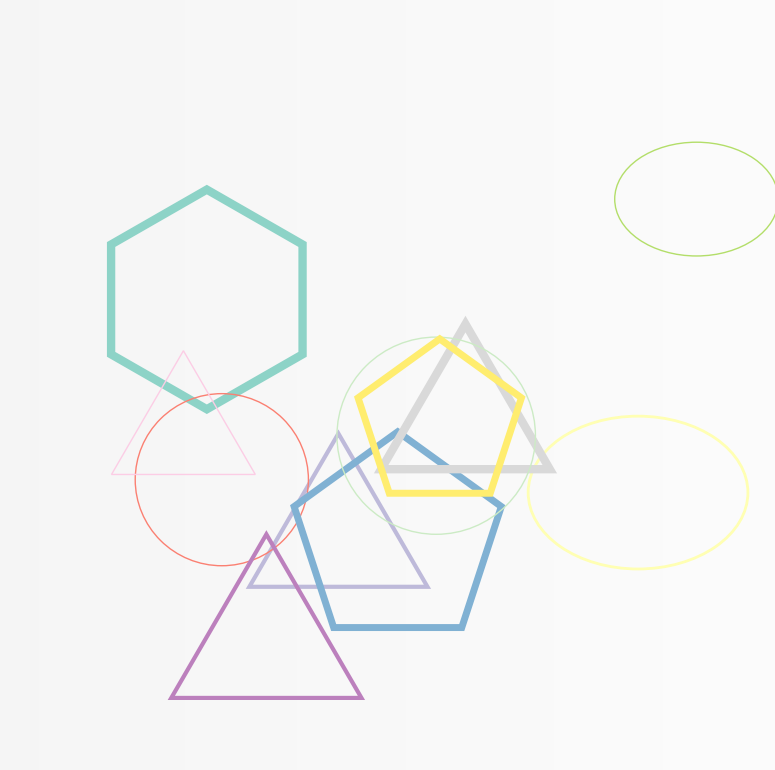[{"shape": "hexagon", "thickness": 3, "radius": 0.71, "center": [0.267, 0.611]}, {"shape": "oval", "thickness": 1, "radius": 0.71, "center": [0.823, 0.36]}, {"shape": "triangle", "thickness": 1.5, "radius": 0.66, "center": [0.437, 0.304]}, {"shape": "circle", "thickness": 0.5, "radius": 0.56, "center": [0.286, 0.377]}, {"shape": "pentagon", "thickness": 2.5, "radius": 0.7, "center": [0.513, 0.299]}, {"shape": "oval", "thickness": 0.5, "radius": 0.53, "center": [0.899, 0.741]}, {"shape": "triangle", "thickness": 0.5, "radius": 0.54, "center": [0.237, 0.437]}, {"shape": "triangle", "thickness": 3, "radius": 0.63, "center": [0.601, 0.453]}, {"shape": "triangle", "thickness": 1.5, "radius": 0.71, "center": [0.344, 0.164]}, {"shape": "circle", "thickness": 0.5, "radius": 0.64, "center": [0.563, 0.434]}, {"shape": "pentagon", "thickness": 2.5, "radius": 0.55, "center": [0.567, 0.449]}]